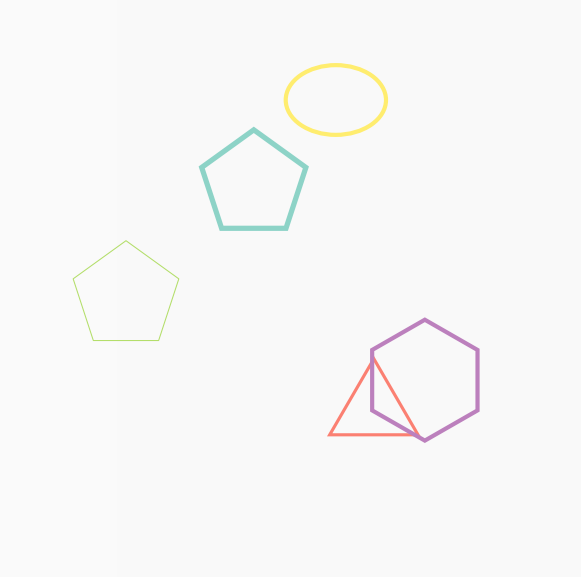[{"shape": "pentagon", "thickness": 2.5, "radius": 0.47, "center": [0.437, 0.68]}, {"shape": "triangle", "thickness": 1.5, "radius": 0.44, "center": [0.643, 0.29]}, {"shape": "pentagon", "thickness": 0.5, "radius": 0.48, "center": [0.217, 0.487]}, {"shape": "hexagon", "thickness": 2, "radius": 0.52, "center": [0.731, 0.341]}, {"shape": "oval", "thickness": 2, "radius": 0.43, "center": [0.578, 0.826]}]